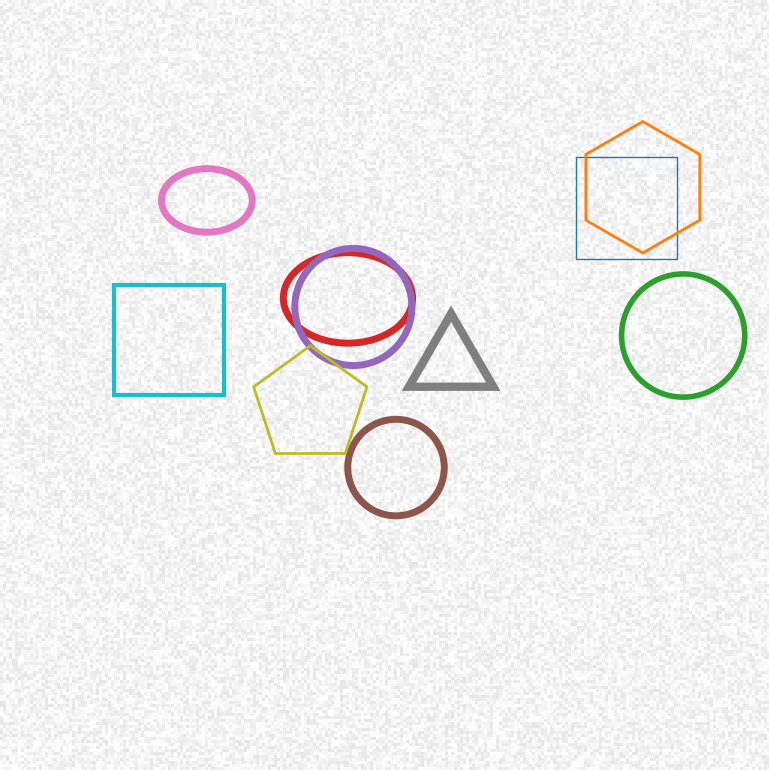[{"shape": "square", "thickness": 0.5, "radius": 0.33, "center": [0.814, 0.73]}, {"shape": "hexagon", "thickness": 1, "radius": 0.43, "center": [0.835, 0.757]}, {"shape": "circle", "thickness": 2, "radius": 0.4, "center": [0.887, 0.564]}, {"shape": "oval", "thickness": 2.5, "radius": 0.42, "center": [0.452, 0.613]}, {"shape": "circle", "thickness": 2.5, "radius": 0.38, "center": [0.459, 0.601]}, {"shape": "circle", "thickness": 2.5, "radius": 0.31, "center": [0.514, 0.393]}, {"shape": "oval", "thickness": 2.5, "radius": 0.29, "center": [0.269, 0.74]}, {"shape": "triangle", "thickness": 3, "radius": 0.32, "center": [0.586, 0.529]}, {"shape": "pentagon", "thickness": 1, "radius": 0.39, "center": [0.403, 0.474]}, {"shape": "square", "thickness": 1.5, "radius": 0.36, "center": [0.219, 0.558]}]